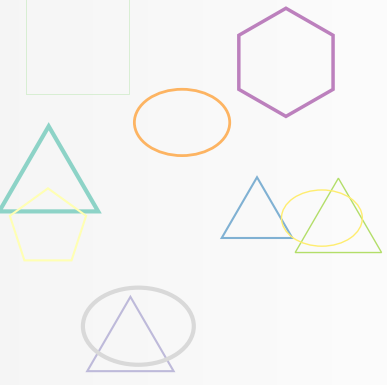[{"shape": "triangle", "thickness": 3, "radius": 0.74, "center": [0.126, 0.525]}, {"shape": "pentagon", "thickness": 1.5, "radius": 0.52, "center": [0.124, 0.407]}, {"shape": "triangle", "thickness": 1.5, "radius": 0.64, "center": [0.337, 0.1]}, {"shape": "triangle", "thickness": 1.5, "radius": 0.53, "center": [0.663, 0.434]}, {"shape": "oval", "thickness": 2, "radius": 0.62, "center": [0.47, 0.682]}, {"shape": "triangle", "thickness": 1, "radius": 0.64, "center": [0.873, 0.408]}, {"shape": "oval", "thickness": 3, "radius": 0.72, "center": [0.357, 0.153]}, {"shape": "hexagon", "thickness": 2.5, "radius": 0.7, "center": [0.738, 0.838]}, {"shape": "square", "thickness": 0.5, "radius": 0.66, "center": [0.2, 0.888]}, {"shape": "oval", "thickness": 1, "radius": 0.52, "center": [0.831, 0.434]}]